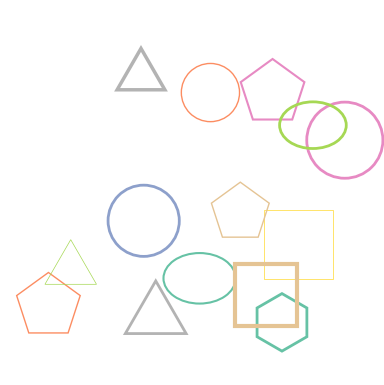[{"shape": "oval", "thickness": 1.5, "radius": 0.47, "center": [0.518, 0.277]}, {"shape": "hexagon", "thickness": 2, "radius": 0.37, "center": [0.732, 0.163]}, {"shape": "pentagon", "thickness": 1, "radius": 0.43, "center": [0.126, 0.205]}, {"shape": "circle", "thickness": 1, "radius": 0.38, "center": [0.547, 0.76]}, {"shape": "circle", "thickness": 2, "radius": 0.46, "center": [0.373, 0.427]}, {"shape": "pentagon", "thickness": 1.5, "radius": 0.43, "center": [0.708, 0.76]}, {"shape": "circle", "thickness": 2, "radius": 0.49, "center": [0.896, 0.636]}, {"shape": "triangle", "thickness": 0.5, "radius": 0.39, "center": [0.184, 0.3]}, {"shape": "oval", "thickness": 2, "radius": 0.43, "center": [0.813, 0.675]}, {"shape": "square", "thickness": 0.5, "radius": 0.45, "center": [0.776, 0.364]}, {"shape": "pentagon", "thickness": 1, "radius": 0.39, "center": [0.624, 0.448]}, {"shape": "square", "thickness": 3, "radius": 0.4, "center": [0.69, 0.235]}, {"shape": "triangle", "thickness": 2.5, "radius": 0.36, "center": [0.366, 0.803]}, {"shape": "triangle", "thickness": 2, "radius": 0.46, "center": [0.405, 0.179]}]